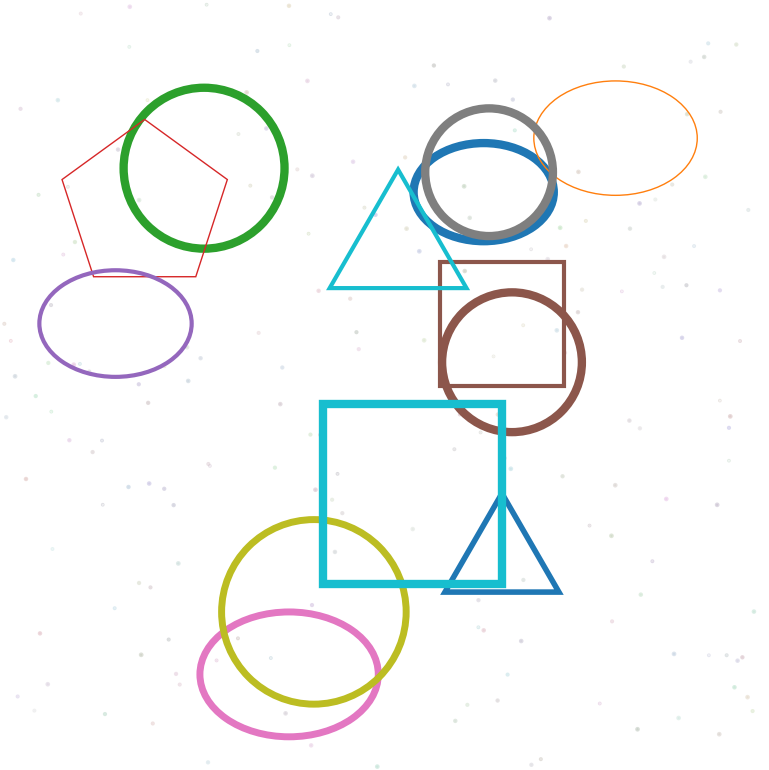[{"shape": "triangle", "thickness": 2, "radius": 0.43, "center": [0.652, 0.274]}, {"shape": "oval", "thickness": 3, "radius": 0.46, "center": [0.628, 0.75]}, {"shape": "oval", "thickness": 0.5, "radius": 0.53, "center": [0.799, 0.821]}, {"shape": "circle", "thickness": 3, "radius": 0.52, "center": [0.265, 0.782]}, {"shape": "pentagon", "thickness": 0.5, "radius": 0.56, "center": [0.188, 0.732]}, {"shape": "oval", "thickness": 1.5, "radius": 0.49, "center": [0.15, 0.58]}, {"shape": "square", "thickness": 1.5, "radius": 0.4, "center": [0.653, 0.579]}, {"shape": "circle", "thickness": 3, "radius": 0.45, "center": [0.665, 0.53]}, {"shape": "oval", "thickness": 2.5, "radius": 0.58, "center": [0.375, 0.124]}, {"shape": "circle", "thickness": 3, "radius": 0.41, "center": [0.635, 0.776]}, {"shape": "circle", "thickness": 2.5, "radius": 0.6, "center": [0.408, 0.205]}, {"shape": "square", "thickness": 3, "radius": 0.58, "center": [0.536, 0.358]}, {"shape": "triangle", "thickness": 1.5, "radius": 0.51, "center": [0.517, 0.677]}]